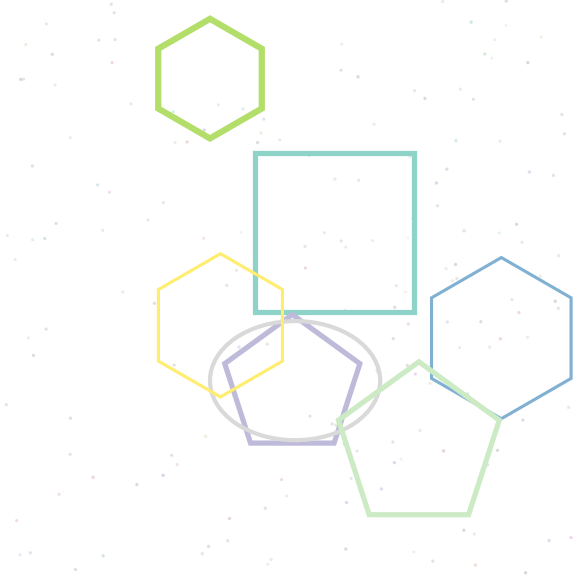[{"shape": "square", "thickness": 2.5, "radius": 0.69, "center": [0.578, 0.597]}, {"shape": "pentagon", "thickness": 2.5, "radius": 0.62, "center": [0.506, 0.331]}, {"shape": "hexagon", "thickness": 1.5, "radius": 0.7, "center": [0.868, 0.414]}, {"shape": "hexagon", "thickness": 3, "radius": 0.52, "center": [0.364, 0.863]}, {"shape": "oval", "thickness": 2, "radius": 0.74, "center": [0.511, 0.34]}, {"shape": "pentagon", "thickness": 2.5, "radius": 0.73, "center": [0.725, 0.226]}, {"shape": "hexagon", "thickness": 1.5, "radius": 0.62, "center": [0.382, 0.436]}]